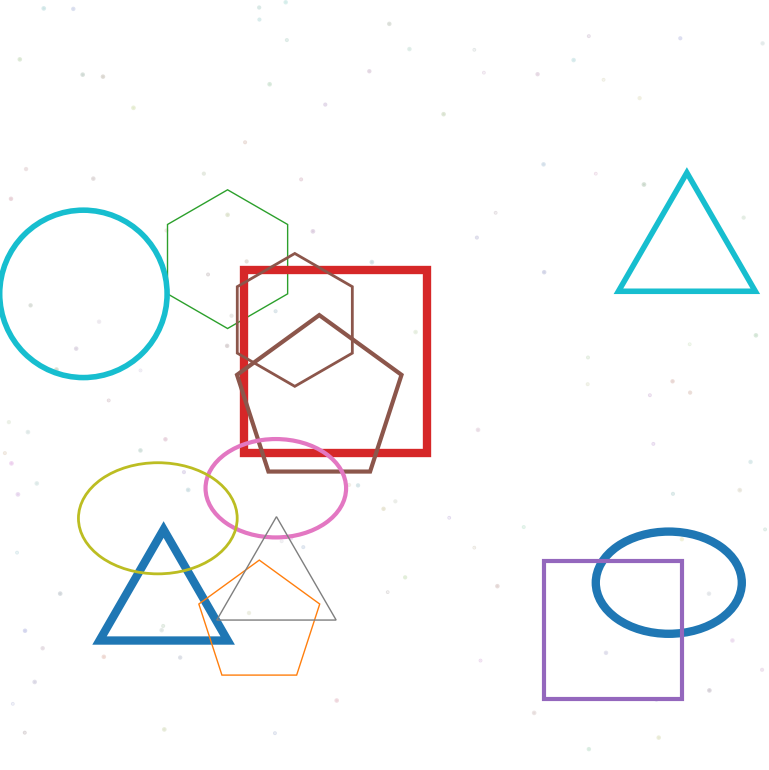[{"shape": "triangle", "thickness": 3, "radius": 0.48, "center": [0.212, 0.216]}, {"shape": "oval", "thickness": 3, "radius": 0.47, "center": [0.869, 0.243]}, {"shape": "pentagon", "thickness": 0.5, "radius": 0.41, "center": [0.337, 0.19]}, {"shape": "hexagon", "thickness": 0.5, "radius": 0.45, "center": [0.296, 0.663]}, {"shape": "square", "thickness": 3, "radius": 0.59, "center": [0.436, 0.53]}, {"shape": "square", "thickness": 1.5, "radius": 0.45, "center": [0.796, 0.182]}, {"shape": "hexagon", "thickness": 1, "radius": 0.43, "center": [0.383, 0.585]}, {"shape": "pentagon", "thickness": 1.5, "radius": 0.56, "center": [0.415, 0.478]}, {"shape": "oval", "thickness": 1.5, "radius": 0.46, "center": [0.358, 0.366]}, {"shape": "triangle", "thickness": 0.5, "radius": 0.45, "center": [0.359, 0.239]}, {"shape": "oval", "thickness": 1, "radius": 0.52, "center": [0.205, 0.327]}, {"shape": "triangle", "thickness": 2, "radius": 0.51, "center": [0.892, 0.673]}, {"shape": "circle", "thickness": 2, "radius": 0.54, "center": [0.108, 0.618]}]